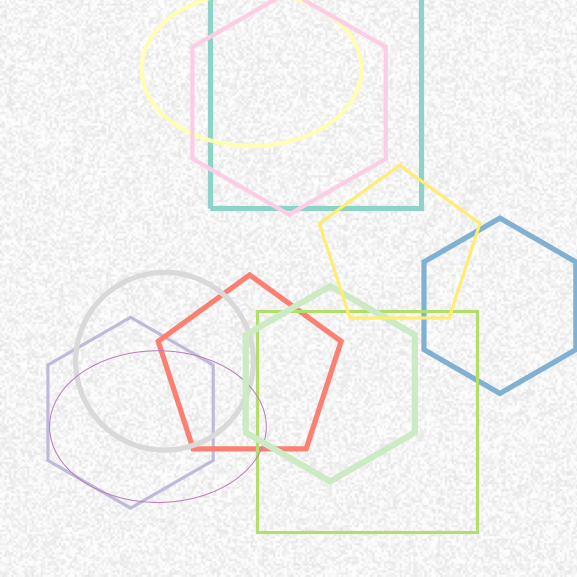[{"shape": "square", "thickness": 2.5, "radius": 0.91, "center": [0.546, 0.821]}, {"shape": "oval", "thickness": 2, "radius": 0.95, "center": [0.436, 0.879]}, {"shape": "hexagon", "thickness": 1.5, "radius": 0.83, "center": [0.226, 0.285]}, {"shape": "pentagon", "thickness": 2.5, "radius": 0.83, "center": [0.432, 0.357]}, {"shape": "hexagon", "thickness": 2.5, "radius": 0.76, "center": [0.866, 0.47]}, {"shape": "square", "thickness": 1.5, "radius": 0.95, "center": [0.635, 0.269]}, {"shape": "hexagon", "thickness": 2, "radius": 0.97, "center": [0.501, 0.821]}, {"shape": "circle", "thickness": 2.5, "radius": 0.77, "center": [0.285, 0.374]}, {"shape": "oval", "thickness": 0.5, "radius": 0.94, "center": [0.273, 0.26]}, {"shape": "hexagon", "thickness": 3, "radius": 0.85, "center": [0.572, 0.335]}, {"shape": "pentagon", "thickness": 1.5, "radius": 0.73, "center": [0.692, 0.567]}]